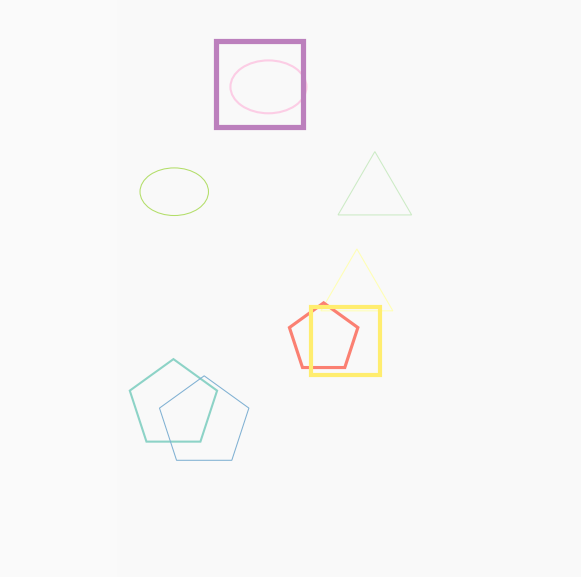[{"shape": "pentagon", "thickness": 1, "radius": 0.39, "center": [0.298, 0.298]}, {"shape": "triangle", "thickness": 0.5, "radius": 0.36, "center": [0.614, 0.497]}, {"shape": "pentagon", "thickness": 1.5, "radius": 0.31, "center": [0.557, 0.413]}, {"shape": "pentagon", "thickness": 0.5, "radius": 0.4, "center": [0.351, 0.267]}, {"shape": "oval", "thickness": 0.5, "radius": 0.29, "center": [0.3, 0.667]}, {"shape": "oval", "thickness": 1, "radius": 0.33, "center": [0.462, 0.849]}, {"shape": "square", "thickness": 2.5, "radius": 0.37, "center": [0.446, 0.854]}, {"shape": "triangle", "thickness": 0.5, "radius": 0.37, "center": [0.645, 0.664]}, {"shape": "square", "thickness": 2, "radius": 0.3, "center": [0.594, 0.409]}]